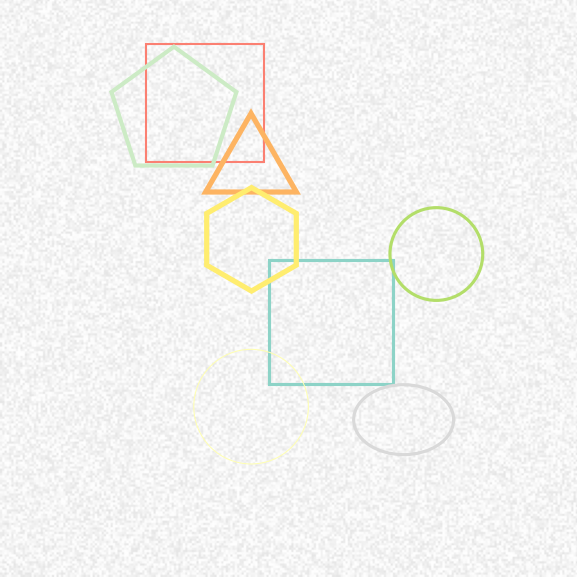[{"shape": "square", "thickness": 1.5, "radius": 0.54, "center": [0.574, 0.441]}, {"shape": "circle", "thickness": 0.5, "radius": 0.5, "center": [0.435, 0.295]}, {"shape": "square", "thickness": 1, "radius": 0.51, "center": [0.354, 0.821]}, {"shape": "triangle", "thickness": 2.5, "radius": 0.45, "center": [0.435, 0.712]}, {"shape": "circle", "thickness": 1.5, "radius": 0.4, "center": [0.756, 0.559]}, {"shape": "oval", "thickness": 1.5, "radius": 0.43, "center": [0.699, 0.272]}, {"shape": "pentagon", "thickness": 2, "radius": 0.57, "center": [0.301, 0.805]}, {"shape": "hexagon", "thickness": 2.5, "radius": 0.45, "center": [0.435, 0.585]}]